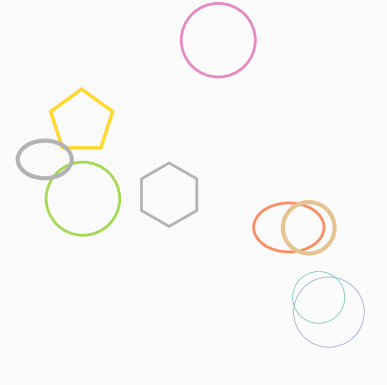[{"shape": "circle", "thickness": 0.5, "radius": 0.34, "center": [0.822, 0.228]}, {"shape": "oval", "thickness": 2, "radius": 0.45, "center": [0.745, 0.409]}, {"shape": "circle", "thickness": 0.5, "radius": 0.46, "center": [0.849, 0.189]}, {"shape": "circle", "thickness": 2, "radius": 0.48, "center": [0.563, 0.896]}, {"shape": "circle", "thickness": 2, "radius": 0.47, "center": [0.214, 0.484]}, {"shape": "pentagon", "thickness": 2.5, "radius": 0.42, "center": [0.211, 0.684]}, {"shape": "circle", "thickness": 3, "radius": 0.33, "center": [0.797, 0.408]}, {"shape": "oval", "thickness": 3, "radius": 0.35, "center": [0.116, 0.586]}, {"shape": "hexagon", "thickness": 2, "radius": 0.41, "center": [0.436, 0.494]}]